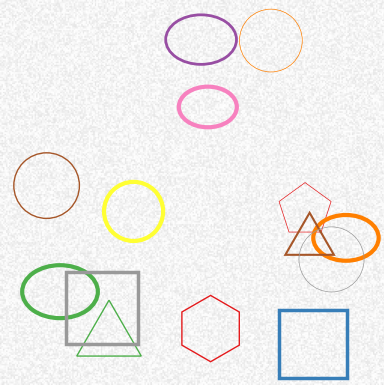[{"shape": "hexagon", "thickness": 1, "radius": 0.43, "center": [0.547, 0.147]}, {"shape": "pentagon", "thickness": 0.5, "radius": 0.36, "center": [0.792, 0.455]}, {"shape": "square", "thickness": 2.5, "radius": 0.44, "center": [0.813, 0.106]}, {"shape": "oval", "thickness": 3, "radius": 0.49, "center": [0.156, 0.242]}, {"shape": "triangle", "thickness": 1, "radius": 0.48, "center": [0.283, 0.124]}, {"shape": "oval", "thickness": 2, "radius": 0.46, "center": [0.522, 0.897]}, {"shape": "circle", "thickness": 0.5, "radius": 0.41, "center": [0.704, 0.895]}, {"shape": "oval", "thickness": 3, "radius": 0.42, "center": [0.899, 0.382]}, {"shape": "circle", "thickness": 3, "radius": 0.38, "center": [0.347, 0.451]}, {"shape": "circle", "thickness": 1, "radius": 0.43, "center": [0.121, 0.518]}, {"shape": "triangle", "thickness": 1.5, "radius": 0.36, "center": [0.804, 0.375]}, {"shape": "oval", "thickness": 3, "radius": 0.38, "center": [0.54, 0.722]}, {"shape": "circle", "thickness": 0.5, "radius": 0.42, "center": [0.861, 0.326]}, {"shape": "square", "thickness": 2.5, "radius": 0.46, "center": [0.265, 0.2]}]